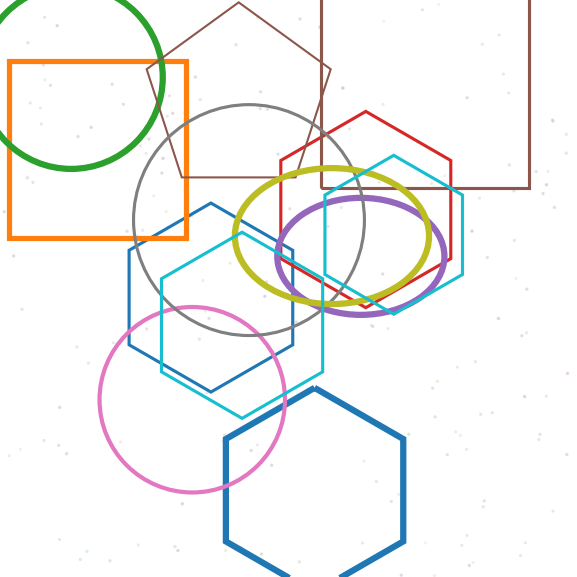[{"shape": "hexagon", "thickness": 3, "radius": 0.89, "center": [0.545, 0.15]}, {"shape": "hexagon", "thickness": 1.5, "radius": 0.82, "center": [0.365, 0.484]}, {"shape": "square", "thickness": 2.5, "radius": 0.77, "center": [0.168, 0.74]}, {"shape": "circle", "thickness": 3, "radius": 0.79, "center": [0.123, 0.865]}, {"shape": "hexagon", "thickness": 1.5, "radius": 0.85, "center": [0.633, 0.636]}, {"shape": "oval", "thickness": 3, "radius": 0.72, "center": [0.625, 0.555]}, {"shape": "square", "thickness": 1.5, "radius": 0.9, "center": [0.736, 0.853]}, {"shape": "pentagon", "thickness": 1, "radius": 0.84, "center": [0.413, 0.827]}, {"shape": "circle", "thickness": 2, "radius": 0.8, "center": [0.333, 0.307]}, {"shape": "circle", "thickness": 1.5, "radius": 1.0, "center": [0.431, 0.618]}, {"shape": "oval", "thickness": 3, "radius": 0.84, "center": [0.575, 0.59]}, {"shape": "hexagon", "thickness": 1.5, "radius": 0.81, "center": [0.419, 0.436]}, {"shape": "hexagon", "thickness": 1.5, "radius": 0.69, "center": [0.682, 0.593]}]